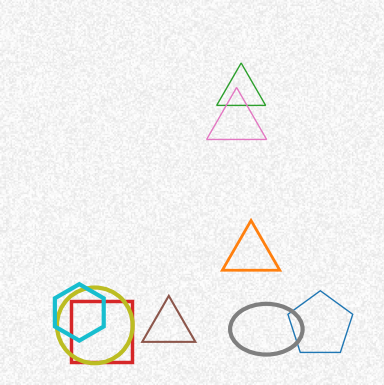[{"shape": "pentagon", "thickness": 1, "radius": 0.44, "center": [0.832, 0.156]}, {"shape": "triangle", "thickness": 2, "radius": 0.43, "center": [0.652, 0.341]}, {"shape": "triangle", "thickness": 1, "radius": 0.37, "center": [0.626, 0.763]}, {"shape": "square", "thickness": 2.5, "radius": 0.4, "center": [0.263, 0.138]}, {"shape": "triangle", "thickness": 1.5, "radius": 0.4, "center": [0.438, 0.152]}, {"shape": "triangle", "thickness": 1, "radius": 0.45, "center": [0.615, 0.683]}, {"shape": "oval", "thickness": 3, "radius": 0.47, "center": [0.692, 0.145]}, {"shape": "circle", "thickness": 3, "radius": 0.49, "center": [0.246, 0.155]}, {"shape": "hexagon", "thickness": 3, "radius": 0.37, "center": [0.206, 0.189]}]